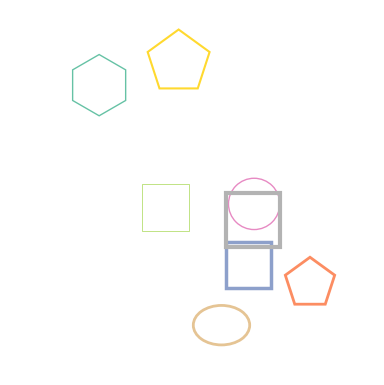[{"shape": "hexagon", "thickness": 1, "radius": 0.4, "center": [0.258, 0.779]}, {"shape": "pentagon", "thickness": 2, "radius": 0.34, "center": [0.805, 0.264]}, {"shape": "square", "thickness": 2.5, "radius": 0.29, "center": [0.646, 0.312]}, {"shape": "circle", "thickness": 1, "radius": 0.33, "center": [0.66, 0.47]}, {"shape": "square", "thickness": 0.5, "radius": 0.3, "center": [0.43, 0.461]}, {"shape": "pentagon", "thickness": 1.5, "radius": 0.42, "center": [0.464, 0.839]}, {"shape": "oval", "thickness": 2, "radius": 0.37, "center": [0.575, 0.155]}, {"shape": "square", "thickness": 3, "radius": 0.35, "center": [0.657, 0.429]}]